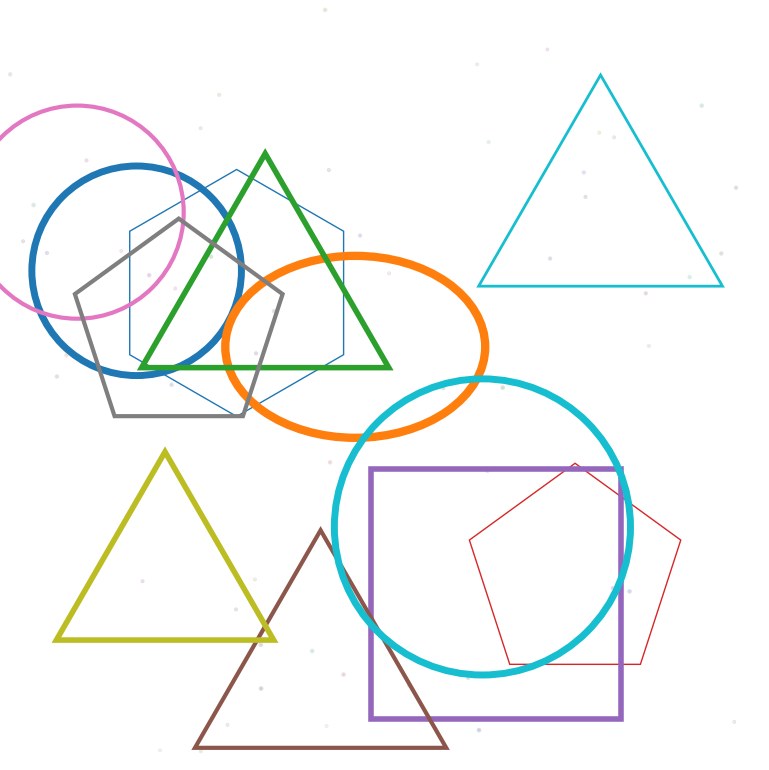[{"shape": "hexagon", "thickness": 0.5, "radius": 0.8, "center": [0.307, 0.62]}, {"shape": "circle", "thickness": 2.5, "radius": 0.68, "center": [0.177, 0.648]}, {"shape": "oval", "thickness": 3, "radius": 0.84, "center": [0.461, 0.55]}, {"shape": "triangle", "thickness": 2, "radius": 0.93, "center": [0.344, 0.615]}, {"shape": "pentagon", "thickness": 0.5, "radius": 0.72, "center": [0.747, 0.254]}, {"shape": "square", "thickness": 2, "radius": 0.81, "center": [0.644, 0.228]}, {"shape": "triangle", "thickness": 1.5, "radius": 0.94, "center": [0.416, 0.123]}, {"shape": "circle", "thickness": 1.5, "radius": 0.69, "center": [0.1, 0.724]}, {"shape": "pentagon", "thickness": 1.5, "radius": 0.71, "center": [0.232, 0.574]}, {"shape": "triangle", "thickness": 2, "radius": 0.81, "center": [0.214, 0.25]}, {"shape": "triangle", "thickness": 1, "radius": 0.91, "center": [0.78, 0.72]}, {"shape": "circle", "thickness": 2.5, "radius": 0.96, "center": [0.627, 0.316]}]